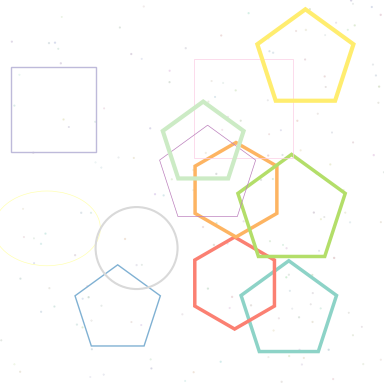[{"shape": "pentagon", "thickness": 2.5, "radius": 0.65, "center": [0.75, 0.192]}, {"shape": "oval", "thickness": 0.5, "radius": 0.69, "center": [0.122, 0.407]}, {"shape": "square", "thickness": 1, "radius": 0.55, "center": [0.14, 0.715]}, {"shape": "hexagon", "thickness": 2.5, "radius": 0.6, "center": [0.609, 0.265]}, {"shape": "pentagon", "thickness": 1, "radius": 0.58, "center": [0.306, 0.196]}, {"shape": "hexagon", "thickness": 2.5, "radius": 0.61, "center": [0.613, 0.507]}, {"shape": "pentagon", "thickness": 2.5, "radius": 0.73, "center": [0.757, 0.452]}, {"shape": "square", "thickness": 0.5, "radius": 0.64, "center": [0.632, 0.719]}, {"shape": "circle", "thickness": 1.5, "radius": 0.53, "center": [0.355, 0.356]}, {"shape": "pentagon", "thickness": 0.5, "radius": 0.66, "center": [0.539, 0.544]}, {"shape": "pentagon", "thickness": 3, "radius": 0.55, "center": [0.528, 0.626]}, {"shape": "pentagon", "thickness": 3, "radius": 0.66, "center": [0.793, 0.845]}]